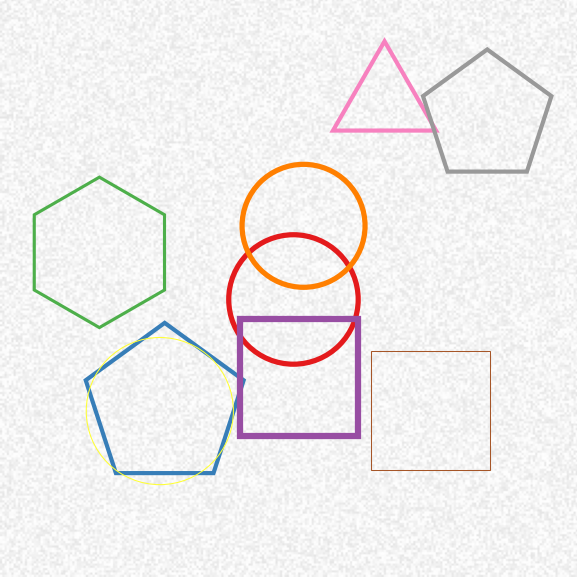[{"shape": "circle", "thickness": 2.5, "radius": 0.56, "center": [0.508, 0.481]}, {"shape": "pentagon", "thickness": 2, "radius": 0.72, "center": [0.285, 0.296]}, {"shape": "hexagon", "thickness": 1.5, "radius": 0.65, "center": [0.172, 0.562]}, {"shape": "square", "thickness": 3, "radius": 0.51, "center": [0.518, 0.346]}, {"shape": "circle", "thickness": 2.5, "radius": 0.53, "center": [0.526, 0.608]}, {"shape": "circle", "thickness": 0.5, "radius": 0.64, "center": [0.277, 0.287]}, {"shape": "square", "thickness": 0.5, "radius": 0.51, "center": [0.745, 0.289]}, {"shape": "triangle", "thickness": 2, "radius": 0.52, "center": [0.666, 0.825]}, {"shape": "pentagon", "thickness": 2, "radius": 0.58, "center": [0.844, 0.797]}]